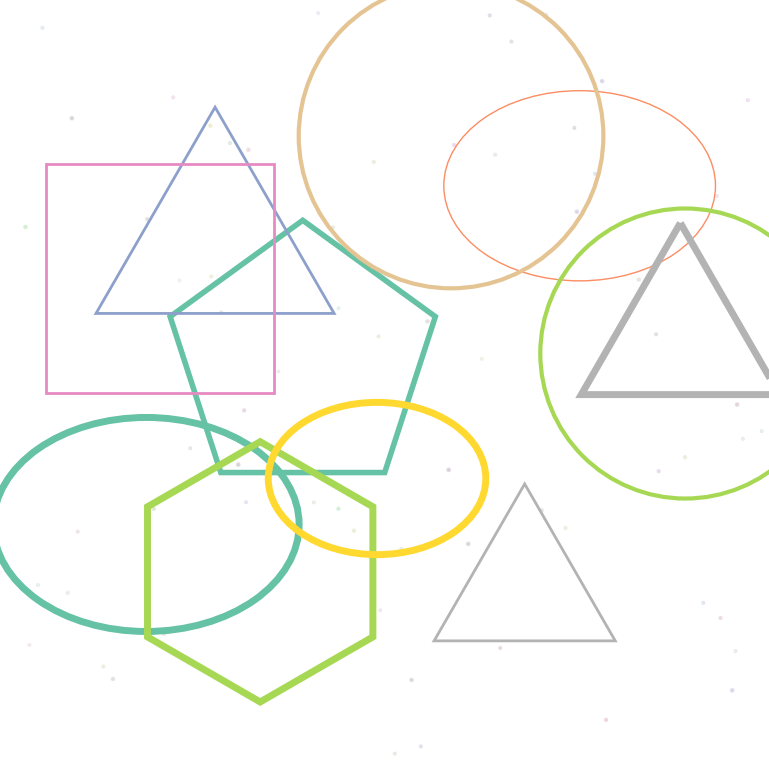[{"shape": "pentagon", "thickness": 2, "radius": 0.91, "center": [0.393, 0.533]}, {"shape": "oval", "thickness": 2.5, "radius": 0.99, "center": [0.19, 0.319]}, {"shape": "oval", "thickness": 0.5, "radius": 0.88, "center": [0.753, 0.759]}, {"shape": "triangle", "thickness": 1, "radius": 0.89, "center": [0.279, 0.682]}, {"shape": "square", "thickness": 1, "radius": 0.74, "center": [0.208, 0.638]}, {"shape": "circle", "thickness": 1.5, "radius": 0.94, "center": [0.89, 0.541]}, {"shape": "hexagon", "thickness": 2.5, "radius": 0.84, "center": [0.338, 0.257]}, {"shape": "oval", "thickness": 2.5, "radius": 0.71, "center": [0.49, 0.379]}, {"shape": "circle", "thickness": 1.5, "radius": 0.99, "center": [0.586, 0.823]}, {"shape": "triangle", "thickness": 2.5, "radius": 0.74, "center": [0.884, 0.562]}, {"shape": "triangle", "thickness": 1, "radius": 0.68, "center": [0.681, 0.236]}]